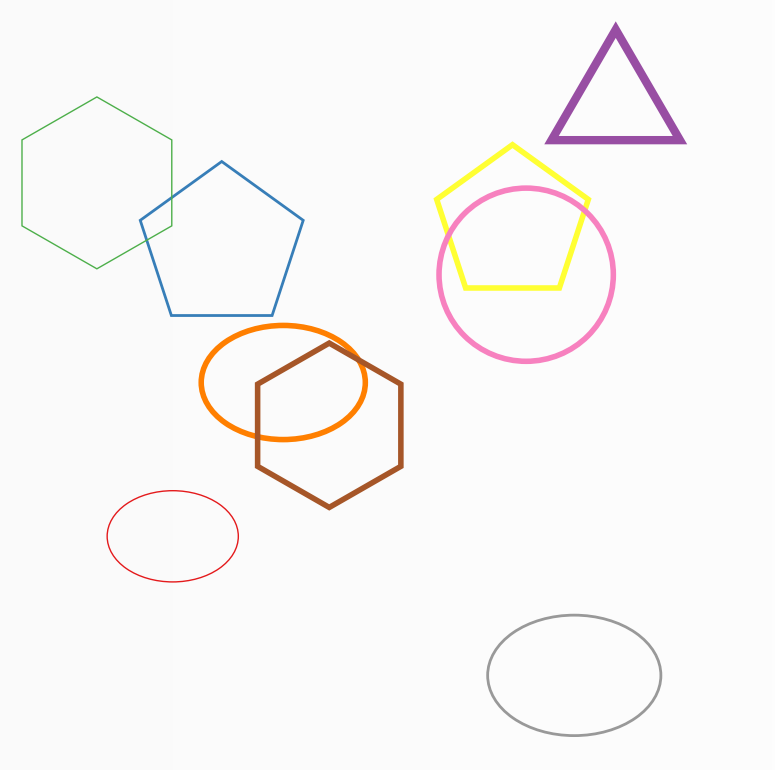[{"shape": "oval", "thickness": 0.5, "radius": 0.42, "center": [0.223, 0.303]}, {"shape": "pentagon", "thickness": 1, "radius": 0.55, "center": [0.286, 0.68]}, {"shape": "hexagon", "thickness": 0.5, "radius": 0.56, "center": [0.125, 0.762]}, {"shape": "triangle", "thickness": 3, "radius": 0.48, "center": [0.794, 0.866]}, {"shape": "oval", "thickness": 2, "radius": 0.53, "center": [0.366, 0.503]}, {"shape": "pentagon", "thickness": 2, "radius": 0.51, "center": [0.661, 0.709]}, {"shape": "hexagon", "thickness": 2, "radius": 0.53, "center": [0.425, 0.448]}, {"shape": "circle", "thickness": 2, "radius": 0.56, "center": [0.679, 0.643]}, {"shape": "oval", "thickness": 1, "radius": 0.56, "center": [0.741, 0.123]}]